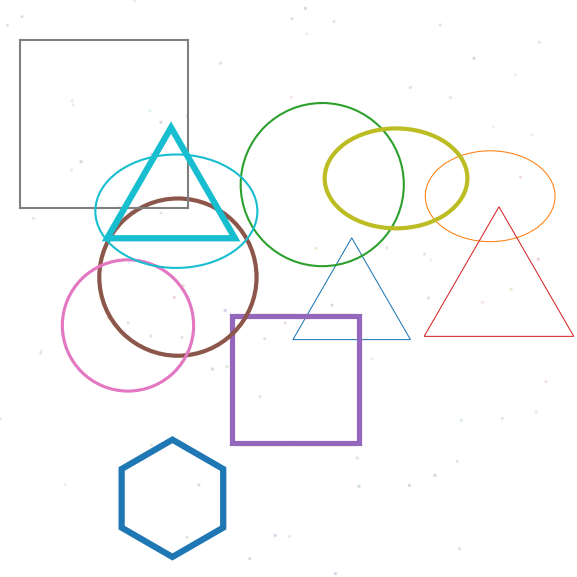[{"shape": "hexagon", "thickness": 3, "radius": 0.51, "center": [0.299, 0.136]}, {"shape": "triangle", "thickness": 0.5, "radius": 0.59, "center": [0.609, 0.47]}, {"shape": "oval", "thickness": 0.5, "radius": 0.56, "center": [0.849, 0.659]}, {"shape": "circle", "thickness": 1, "radius": 0.71, "center": [0.558, 0.679]}, {"shape": "triangle", "thickness": 0.5, "radius": 0.75, "center": [0.864, 0.491]}, {"shape": "square", "thickness": 2.5, "radius": 0.55, "center": [0.511, 0.342]}, {"shape": "circle", "thickness": 2, "radius": 0.68, "center": [0.308, 0.519]}, {"shape": "circle", "thickness": 1.5, "radius": 0.57, "center": [0.222, 0.436]}, {"shape": "square", "thickness": 1, "radius": 0.73, "center": [0.18, 0.784]}, {"shape": "oval", "thickness": 2, "radius": 0.62, "center": [0.686, 0.69]}, {"shape": "oval", "thickness": 1, "radius": 0.7, "center": [0.305, 0.633]}, {"shape": "triangle", "thickness": 3, "radius": 0.64, "center": [0.296, 0.65]}]